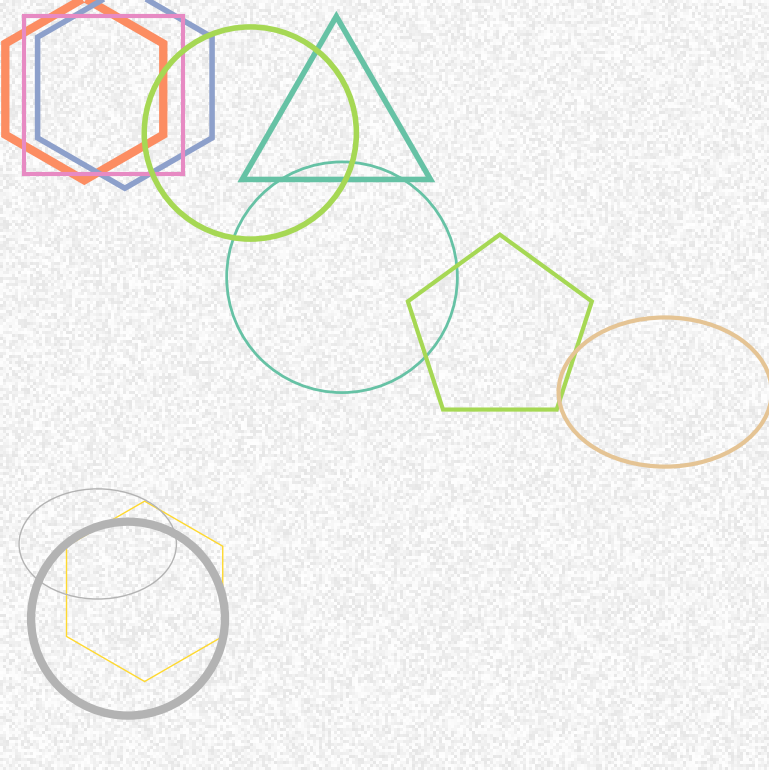[{"shape": "circle", "thickness": 1, "radius": 0.75, "center": [0.444, 0.64]}, {"shape": "triangle", "thickness": 2, "radius": 0.71, "center": [0.437, 0.838]}, {"shape": "hexagon", "thickness": 3, "radius": 0.59, "center": [0.109, 0.884]}, {"shape": "hexagon", "thickness": 2, "radius": 0.65, "center": [0.162, 0.886]}, {"shape": "square", "thickness": 1.5, "radius": 0.52, "center": [0.134, 0.877]}, {"shape": "pentagon", "thickness": 1.5, "radius": 0.63, "center": [0.649, 0.57]}, {"shape": "circle", "thickness": 2, "radius": 0.69, "center": [0.325, 0.827]}, {"shape": "hexagon", "thickness": 0.5, "radius": 0.59, "center": [0.188, 0.232]}, {"shape": "oval", "thickness": 1.5, "radius": 0.69, "center": [0.864, 0.491]}, {"shape": "circle", "thickness": 3, "radius": 0.63, "center": [0.166, 0.197]}, {"shape": "oval", "thickness": 0.5, "radius": 0.51, "center": [0.127, 0.294]}]